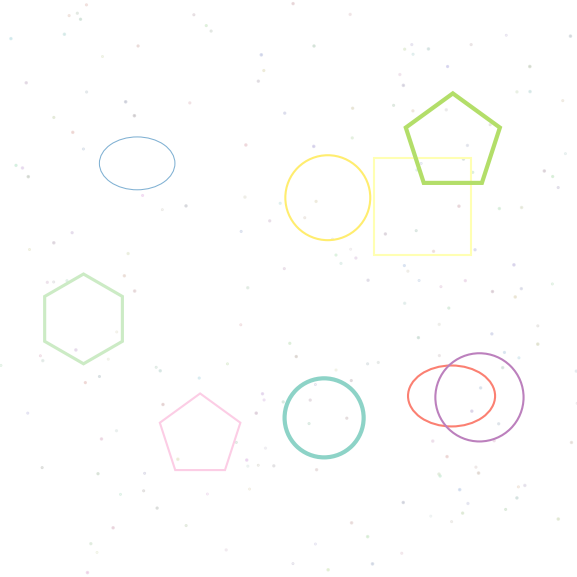[{"shape": "circle", "thickness": 2, "radius": 0.34, "center": [0.561, 0.276]}, {"shape": "square", "thickness": 1, "radius": 0.42, "center": [0.731, 0.642]}, {"shape": "oval", "thickness": 1, "radius": 0.38, "center": [0.782, 0.313]}, {"shape": "oval", "thickness": 0.5, "radius": 0.33, "center": [0.238, 0.716]}, {"shape": "pentagon", "thickness": 2, "radius": 0.43, "center": [0.784, 0.752]}, {"shape": "pentagon", "thickness": 1, "radius": 0.37, "center": [0.347, 0.244]}, {"shape": "circle", "thickness": 1, "radius": 0.38, "center": [0.83, 0.311]}, {"shape": "hexagon", "thickness": 1.5, "radius": 0.39, "center": [0.145, 0.447]}, {"shape": "circle", "thickness": 1, "radius": 0.37, "center": [0.568, 0.657]}]